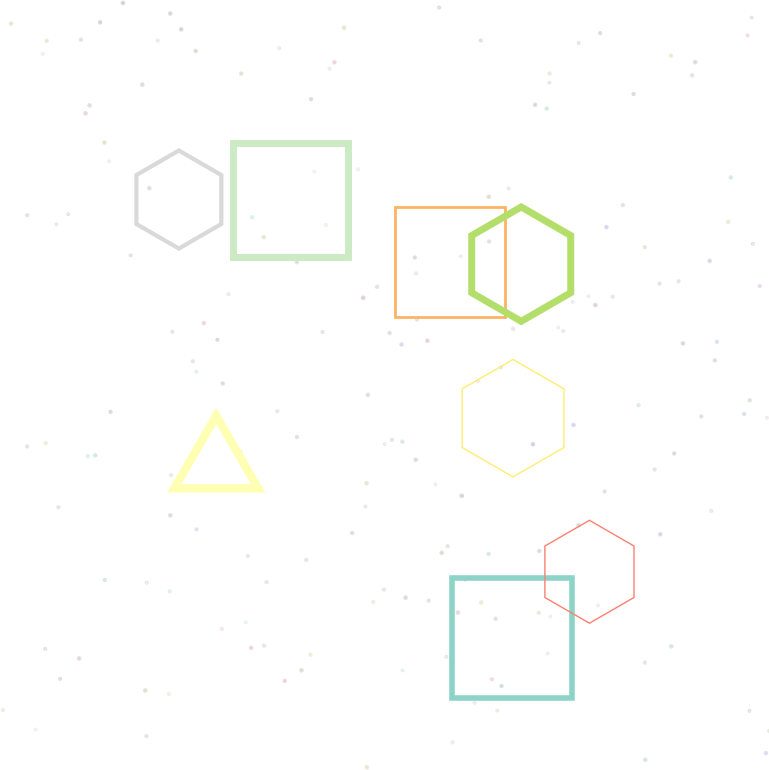[{"shape": "square", "thickness": 2, "radius": 0.39, "center": [0.665, 0.172]}, {"shape": "triangle", "thickness": 3, "radius": 0.31, "center": [0.281, 0.397]}, {"shape": "hexagon", "thickness": 0.5, "radius": 0.33, "center": [0.766, 0.257]}, {"shape": "square", "thickness": 1, "radius": 0.36, "center": [0.585, 0.66]}, {"shape": "hexagon", "thickness": 2.5, "radius": 0.37, "center": [0.677, 0.657]}, {"shape": "hexagon", "thickness": 1.5, "radius": 0.32, "center": [0.232, 0.741]}, {"shape": "square", "thickness": 2.5, "radius": 0.37, "center": [0.377, 0.74]}, {"shape": "hexagon", "thickness": 0.5, "radius": 0.38, "center": [0.666, 0.457]}]